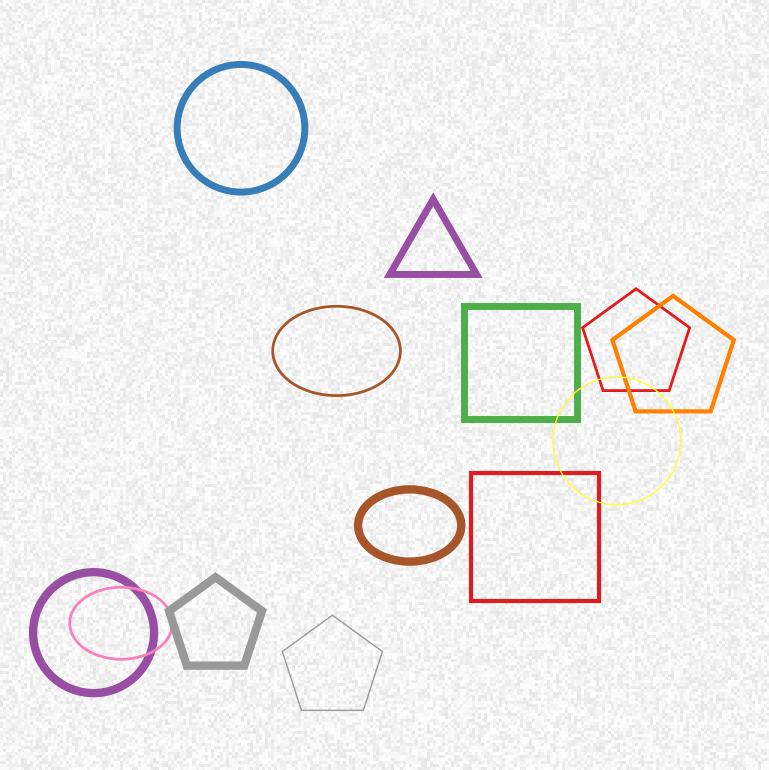[{"shape": "pentagon", "thickness": 1, "radius": 0.37, "center": [0.826, 0.552]}, {"shape": "square", "thickness": 1.5, "radius": 0.42, "center": [0.695, 0.303]}, {"shape": "circle", "thickness": 2.5, "radius": 0.41, "center": [0.313, 0.833]}, {"shape": "square", "thickness": 2.5, "radius": 0.37, "center": [0.676, 0.529]}, {"shape": "circle", "thickness": 3, "radius": 0.39, "center": [0.122, 0.178]}, {"shape": "triangle", "thickness": 2.5, "radius": 0.33, "center": [0.563, 0.676]}, {"shape": "pentagon", "thickness": 1.5, "radius": 0.41, "center": [0.874, 0.533]}, {"shape": "circle", "thickness": 0.5, "radius": 0.41, "center": [0.801, 0.427]}, {"shape": "oval", "thickness": 1, "radius": 0.41, "center": [0.437, 0.544]}, {"shape": "oval", "thickness": 3, "radius": 0.34, "center": [0.532, 0.318]}, {"shape": "oval", "thickness": 1, "radius": 0.33, "center": [0.157, 0.191]}, {"shape": "pentagon", "thickness": 3, "radius": 0.32, "center": [0.28, 0.187]}, {"shape": "pentagon", "thickness": 0.5, "radius": 0.34, "center": [0.432, 0.133]}]